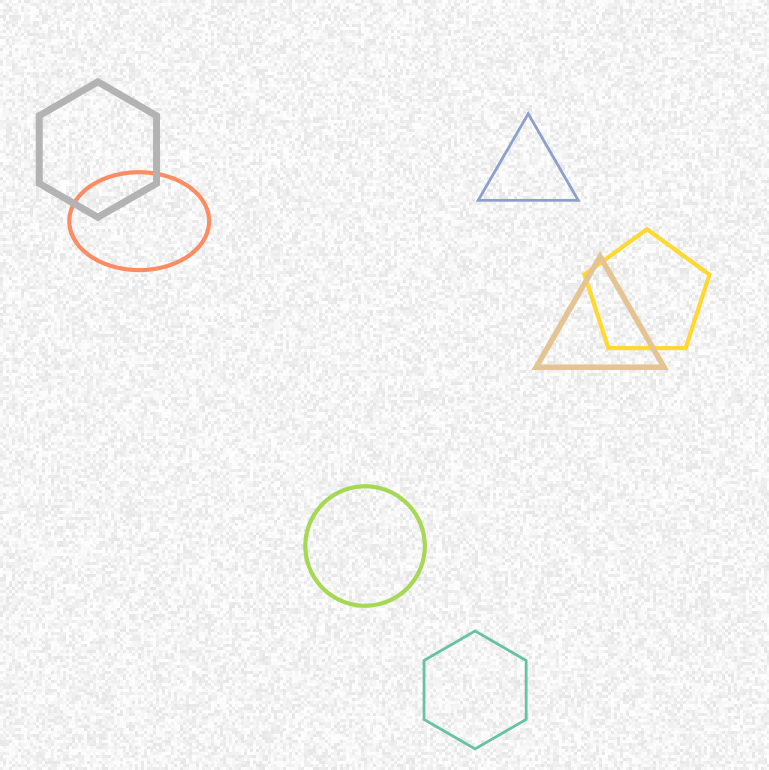[{"shape": "hexagon", "thickness": 1, "radius": 0.38, "center": [0.617, 0.104]}, {"shape": "oval", "thickness": 1.5, "radius": 0.45, "center": [0.181, 0.713]}, {"shape": "triangle", "thickness": 1, "radius": 0.38, "center": [0.686, 0.777]}, {"shape": "circle", "thickness": 1.5, "radius": 0.39, "center": [0.474, 0.291]}, {"shape": "pentagon", "thickness": 1.5, "radius": 0.43, "center": [0.84, 0.617]}, {"shape": "triangle", "thickness": 2, "radius": 0.48, "center": [0.779, 0.571]}, {"shape": "hexagon", "thickness": 2.5, "radius": 0.44, "center": [0.127, 0.806]}]